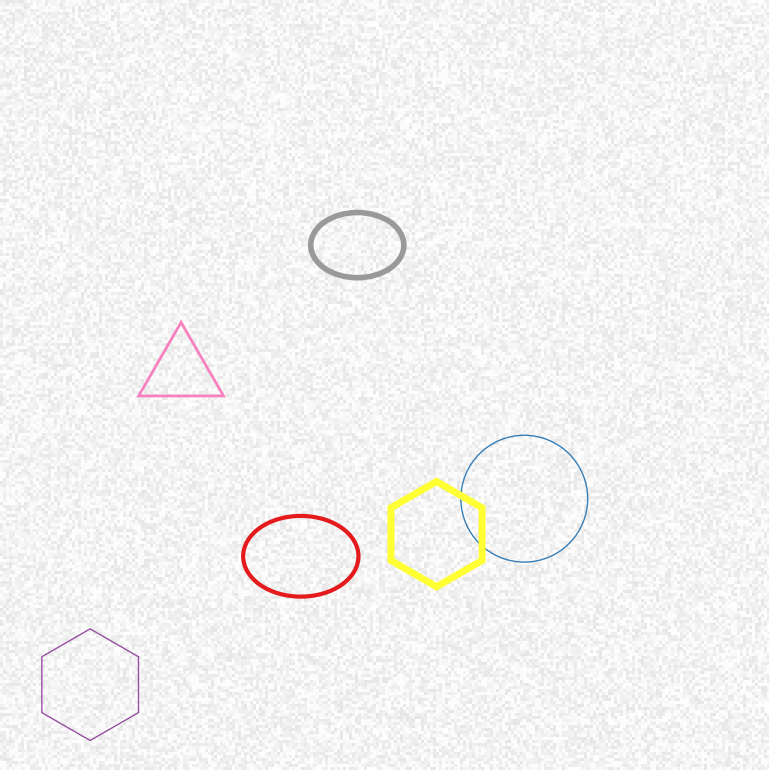[{"shape": "oval", "thickness": 1.5, "radius": 0.37, "center": [0.391, 0.278]}, {"shape": "circle", "thickness": 0.5, "radius": 0.41, "center": [0.681, 0.352]}, {"shape": "hexagon", "thickness": 0.5, "radius": 0.36, "center": [0.117, 0.111]}, {"shape": "hexagon", "thickness": 2.5, "radius": 0.34, "center": [0.567, 0.306]}, {"shape": "triangle", "thickness": 1, "radius": 0.32, "center": [0.235, 0.518]}, {"shape": "oval", "thickness": 2, "radius": 0.3, "center": [0.464, 0.682]}]